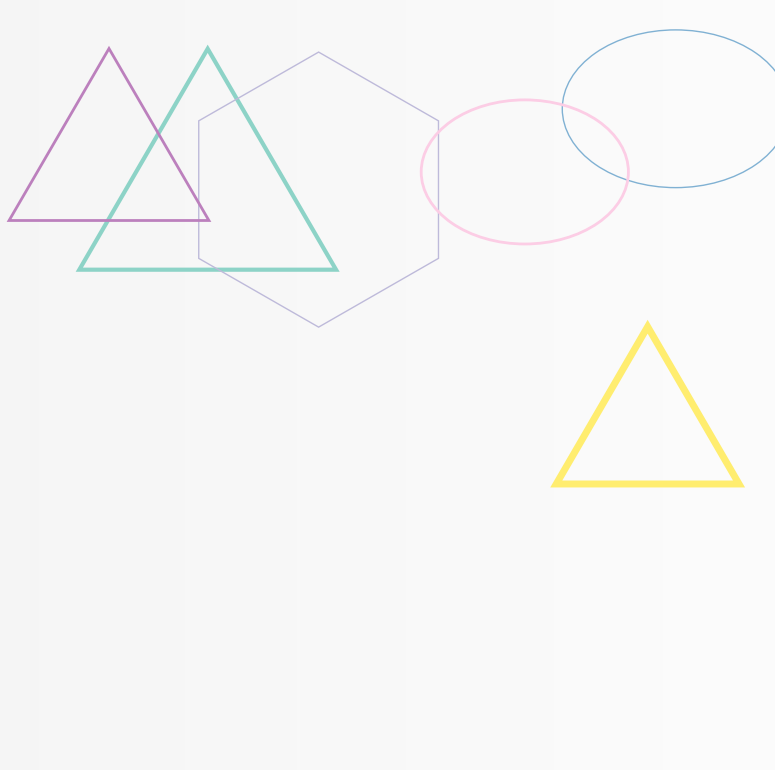[{"shape": "triangle", "thickness": 1.5, "radius": 0.96, "center": [0.268, 0.745]}, {"shape": "hexagon", "thickness": 0.5, "radius": 0.89, "center": [0.411, 0.754]}, {"shape": "oval", "thickness": 0.5, "radius": 0.73, "center": [0.872, 0.859]}, {"shape": "oval", "thickness": 1, "radius": 0.67, "center": [0.677, 0.777]}, {"shape": "triangle", "thickness": 1, "radius": 0.74, "center": [0.141, 0.788]}, {"shape": "triangle", "thickness": 2.5, "radius": 0.68, "center": [0.836, 0.44]}]